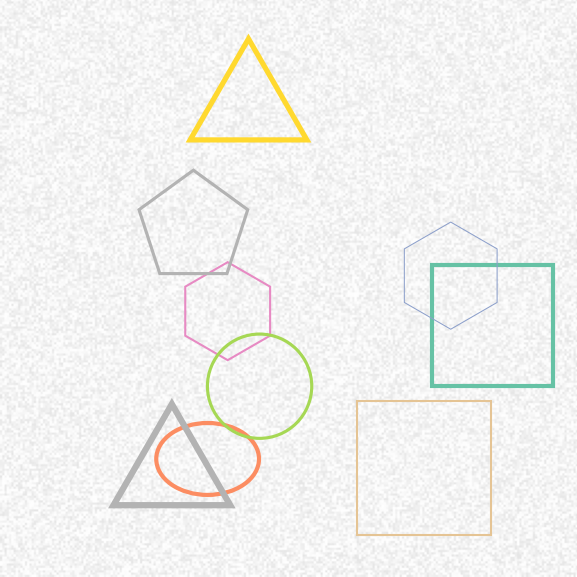[{"shape": "square", "thickness": 2, "radius": 0.52, "center": [0.852, 0.436]}, {"shape": "oval", "thickness": 2, "radius": 0.44, "center": [0.36, 0.204]}, {"shape": "hexagon", "thickness": 0.5, "radius": 0.46, "center": [0.78, 0.522]}, {"shape": "hexagon", "thickness": 1, "radius": 0.42, "center": [0.394, 0.46]}, {"shape": "circle", "thickness": 1.5, "radius": 0.45, "center": [0.45, 0.33]}, {"shape": "triangle", "thickness": 2.5, "radius": 0.58, "center": [0.43, 0.815]}, {"shape": "square", "thickness": 1, "radius": 0.58, "center": [0.735, 0.188]}, {"shape": "pentagon", "thickness": 1.5, "radius": 0.49, "center": [0.335, 0.605]}, {"shape": "triangle", "thickness": 3, "radius": 0.58, "center": [0.298, 0.183]}]